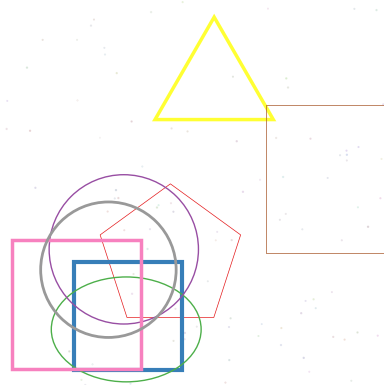[{"shape": "pentagon", "thickness": 0.5, "radius": 0.96, "center": [0.443, 0.331]}, {"shape": "square", "thickness": 3, "radius": 0.7, "center": [0.332, 0.179]}, {"shape": "oval", "thickness": 1, "radius": 0.97, "center": [0.328, 0.144]}, {"shape": "circle", "thickness": 1, "radius": 0.97, "center": [0.322, 0.352]}, {"shape": "triangle", "thickness": 2.5, "radius": 0.89, "center": [0.556, 0.778]}, {"shape": "square", "thickness": 0.5, "radius": 0.96, "center": [0.882, 0.535]}, {"shape": "square", "thickness": 2.5, "radius": 0.84, "center": [0.198, 0.21]}, {"shape": "circle", "thickness": 2, "radius": 0.88, "center": [0.282, 0.299]}]